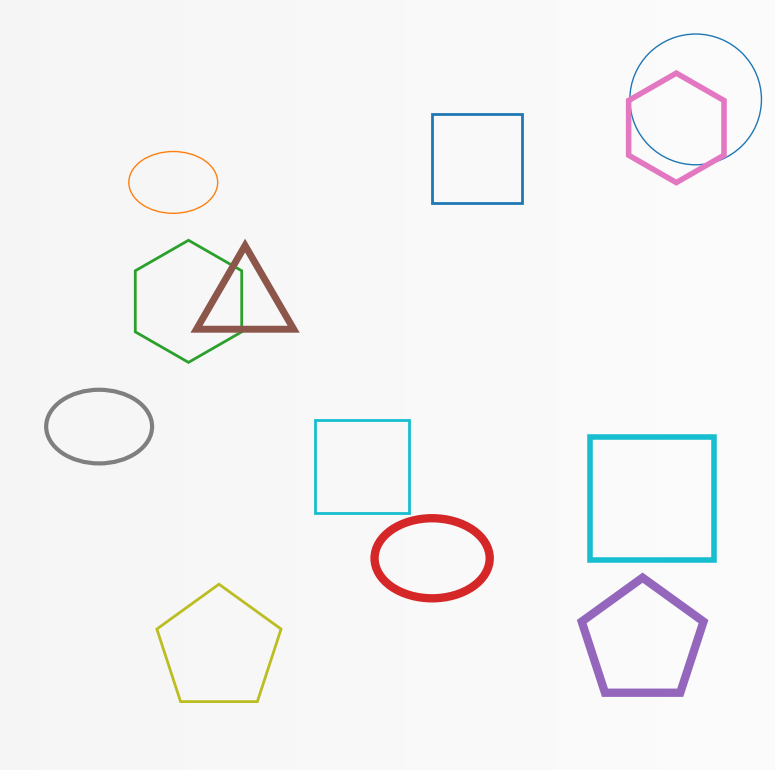[{"shape": "circle", "thickness": 0.5, "radius": 0.42, "center": [0.898, 0.871]}, {"shape": "square", "thickness": 1, "radius": 0.29, "center": [0.615, 0.795]}, {"shape": "oval", "thickness": 0.5, "radius": 0.29, "center": [0.224, 0.763]}, {"shape": "hexagon", "thickness": 1, "radius": 0.4, "center": [0.243, 0.609]}, {"shape": "oval", "thickness": 3, "radius": 0.37, "center": [0.558, 0.275]}, {"shape": "pentagon", "thickness": 3, "radius": 0.41, "center": [0.829, 0.167]}, {"shape": "triangle", "thickness": 2.5, "radius": 0.36, "center": [0.316, 0.609]}, {"shape": "hexagon", "thickness": 2, "radius": 0.36, "center": [0.873, 0.834]}, {"shape": "oval", "thickness": 1.5, "radius": 0.34, "center": [0.128, 0.446]}, {"shape": "pentagon", "thickness": 1, "radius": 0.42, "center": [0.283, 0.157]}, {"shape": "square", "thickness": 1, "radius": 0.3, "center": [0.467, 0.394]}, {"shape": "square", "thickness": 2, "radius": 0.4, "center": [0.841, 0.353]}]